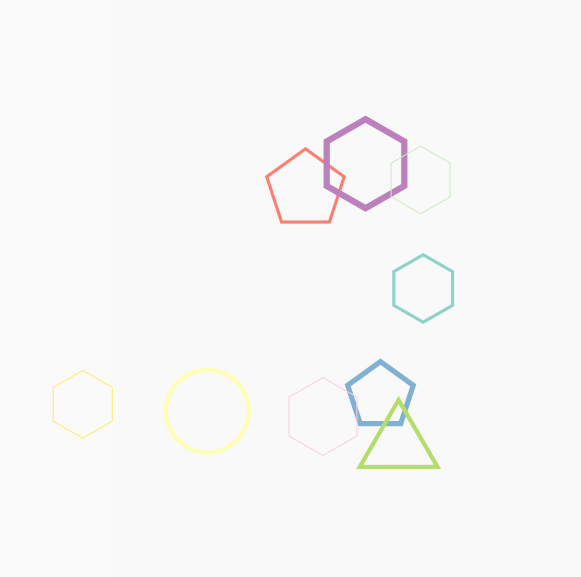[{"shape": "hexagon", "thickness": 1.5, "radius": 0.29, "center": [0.728, 0.5]}, {"shape": "circle", "thickness": 2, "radius": 0.36, "center": [0.357, 0.287]}, {"shape": "pentagon", "thickness": 1.5, "radius": 0.35, "center": [0.526, 0.671]}, {"shape": "pentagon", "thickness": 2.5, "radius": 0.3, "center": [0.655, 0.314]}, {"shape": "triangle", "thickness": 2, "radius": 0.39, "center": [0.686, 0.229]}, {"shape": "hexagon", "thickness": 0.5, "radius": 0.34, "center": [0.556, 0.278]}, {"shape": "hexagon", "thickness": 3, "radius": 0.39, "center": [0.629, 0.716]}, {"shape": "hexagon", "thickness": 0.5, "radius": 0.29, "center": [0.724, 0.688]}, {"shape": "hexagon", "thickness": 0.5, "radius": 0.29, "center": [0.142, 0.299]}]